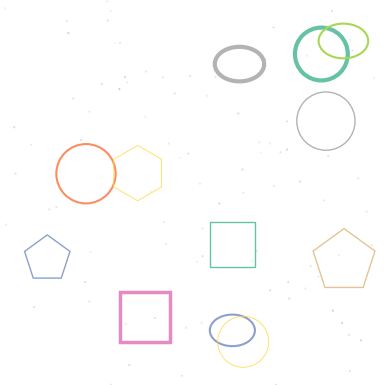[{"shape": "square", "thickness": 1, "radius": 0.29, "center": [0.604, 0.364]}, {"shape": "circle", "thickness": 3, "radius": 0.34, "center": [0.835, 0.86]}, {"shape": "circle", "thickness": 1.5, "radius": 0.39, "center": [0.223, 0.549]}, {"shape": "oval", "thickness": 1.5, "radius": 0.29, "center": [0.604, 0.142]}, {"shape": "pentagon", "thickness": 1, "radius": 0.31, "center": [0.123, 0.328]}, {"shape": "square", "thickness": 2.5, "radius": 0.32, "center": [0.377, 0.177]}, {"shape": "oval", "thickness": 1.5, "radius": 0.32, "center": [0.892, 0.894]}, {"shape": "circle", "thickness": 0.5, "radius": 0.33, "center": [0.632, 0.112]}, {"shape": "hexagon", "thickness": 0.5, "radius": 0.36, "center": [0.358, 0.55]}, {"shape": "pentagon", "thickness": 1, "radius": 0.42, "center": [0.894, 0.322]}, {"shape": "oval", "thickness": 3, "radius": 0.32, "center": [0.622, 0.834]}, {"shape": "circle", "thickness": 1, "radius": 0.38, "center": [0.847, 0.685]}]